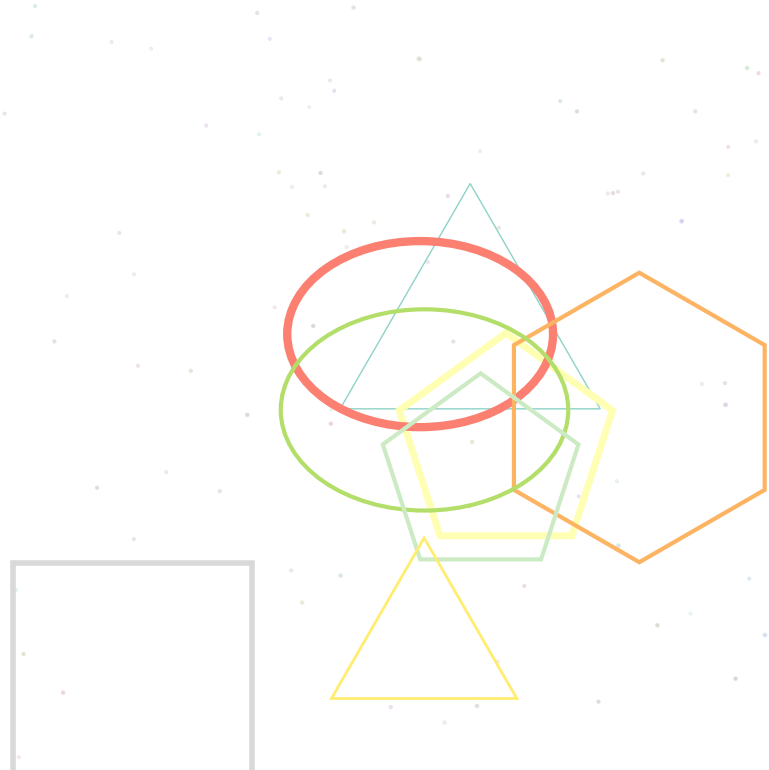[{"shape": "triangle", "thickness": 0.5, "radius": 0.98, "center": [0.611, 0.567]}, {"shape": "pentagon", "thickness": 2.5, "radius": 0.73, "center": [0.657, 0.422]}, {"shape": "oval", "thickness": 3, "radius": 0.86, "center": [0.546, 0.566]}, {"shape": "hexagon", "thickness": 1.5, "radius": 0.94, "center": [0.83, 0.458]}, {"shape": "oval", "thickness": 1.5, "radius": 0.93, "center": [0.551, 0.468]}, {"shape": "square", "thickness": 2, "radius": 0.78, "center": [0.172, 0.113]}, {"shape": "pentagon", "thickness": 1.5, "radius": 0.67, "center": [0.624, 0.382]}, {"shape": "triangle", "thickness": 1, "radius": 0.7, "center": [0.551, 0.162]}]